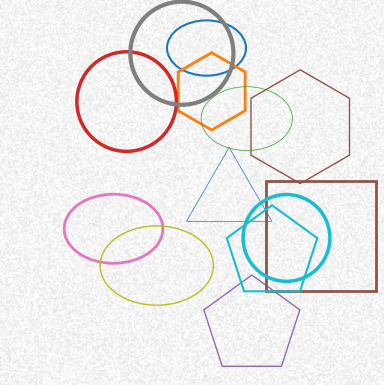[{"shape": "oval", "thickness": 1.5, "radius": 0.51, "center": [0.536, 0.875]}, {"shape": "triangle", "thickness": 0.5, "radius": 0.64, "center": [0.595, 0.489]}, {"shape": "hexagon", "thickness": 2, "radius": 0.5, "center": [0.55, 0.763]}, {"shape": "oval", "thickness": 0.5, "radius": 0.59, "center": [0.641, 0.692]}, {"shape": "circle", "thickness": 2.5, "radius": 0.65, "center": [0.329, 0.736]}, {"shape": "pentagon", "thickness": 1, "radius": 0.65, "center": [0.654, 0.155]}, {"shape": "square", "thickness": 2, "radius": 0.72, "center": [0.833, 0.387]}, {"shape": "hexagon", "thickness": 1, "radius": 0.74, "center": [0.78, 0.671]}, {"shape": "oval", "thickness": 2, "radius": 0.64, "center": [0.295, 0.406]}, {"shape": "circle", "thickness": 3, "radius": 0.67, "center": [0.472, 0.862]}, {"shape": "oval", "thickness": 1, "radius": 0.74, "center": [0.407, 0.31]}, {"shape": "pentagon", "thickness": 1.5, "radius": 0.62, "center": [0.707, 0.343]}, {"shape": "circle", "thickness": 2.5, "radius": 0.56, "center": [0.744, 0.382]}]